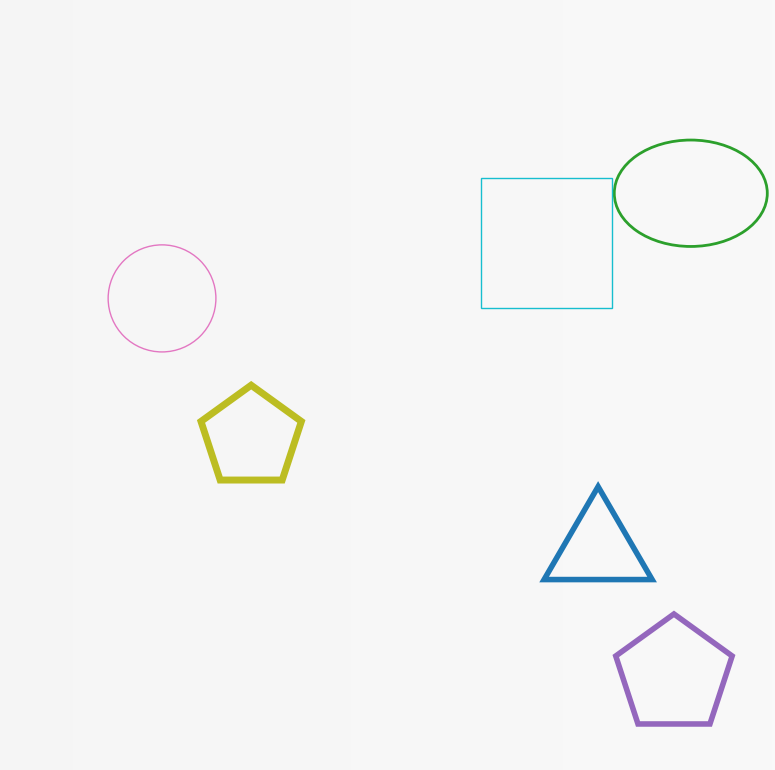[{"shape": "triangle", "thickness": 2, "radius": 0.4, "center": [0.772, 0.288]}, {"shape": "oval", "thickness": 1, "radius": 0.49, "center": [0.891, 0.749]}, {"shape": "pentagon", "thickness": 2, "radius": 0.39, "center": [0.87, 0.124]}, {"shape": "circle", "thickness": 0.5, "radius": 0.35, "center": [0.209, 0.612]}, {"shape": "pentagon", "thickness": 2.5, "radius": 0.34, "center": [0.324, 0.432]}, {"shape": "square", "thickness": 0.5, "radius": 0.42, "center": [0.705, 0.684]}]